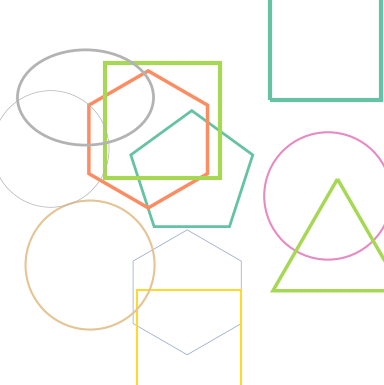[{"shape": "pentagon", "thickness": 2, "radius": 0.83, "center": [0.498, 0.546]}, {"shape": "square", "thickness": 3, "radius": 0.72, "center": [0.845, 0.884]}, {"shape": "hexagon", "thickness": 2.5, "radius": 0.89, "center": [0.385, 0.638]}, {"shape": "hexagon", "thickness": 0.5, "radius": 0.81, "center": [0.486, 0.241]}, {"shape": "circle", "thickness": 1.5, "radius": 0.83, "center": [0.852, 0.491]}, {"shape": "square", "thickness": 3, "radius": 0.75, "center": [0.421, 0.687]}, {"shape": "triangle", "thickness": 2.5, "radius": 0.97, "center": [0.877, 0.342]}, {"shape": "square", "thickness": 1.5, "radius": 0.68, "center": [0.49, 0.111]}, {"shape": "circle", "thickness": 1.5, "radius": 0.84, "center": [0.234, 0.312]}, {"shape": "oval", "thickness": 2, "radius": 0.88, "center": [0.222, 0.747]}, {"shape": "circle", "thickness": 0.5, "radius": 0.76, "center": [0.132, 0.613]}]